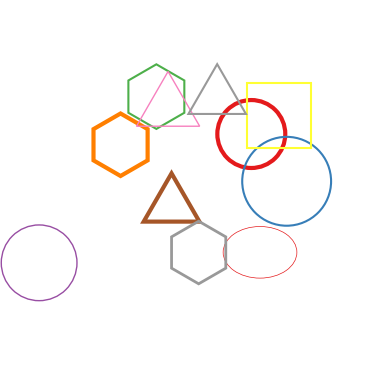[{"shape": "circle", "thickness": 3, "radius": 0.44, "center": [0.653, 0.652]}, {"shape": "oval", "thickness": 0.5, "radius": 0.48, "center": [0.675, 0.345]}, {"shape": "circle", "thickness": 1.5, "radius": 0.58, "center": [0.745, 0.529]}, {"shape": "hexagon", "thickness": 1.5, "radius": 0.42, "center": [0.406, 0.749]}, {"shape": "circle", "thickness": 1, "radius": 0.49, "center": [0.102, 0.317]}, {"shape": "hexagon", "thickness": 3, "radius": 0.41, "center": [0.313, 0.624]}, {"shape": "square", "thickness": 1.5, "radius": 0.42, "center": [0.725, 0.7]}, {"shape": "triangle", "thickness": 3, "radius": 0.42, "center": [0.446, 0.466]}, {"shape": "triangle", "thickness": 1, "radius": 0.47, "center": [0.437, 0.72]}, {"shape": "triangle", "thickness": 1.5, "radius": 0.43, "center": [0.564, 0.747]}, {"shape": "hexagon", "thickness": 2, "radius": 0.41, "center": [0.516, 0.344]}]